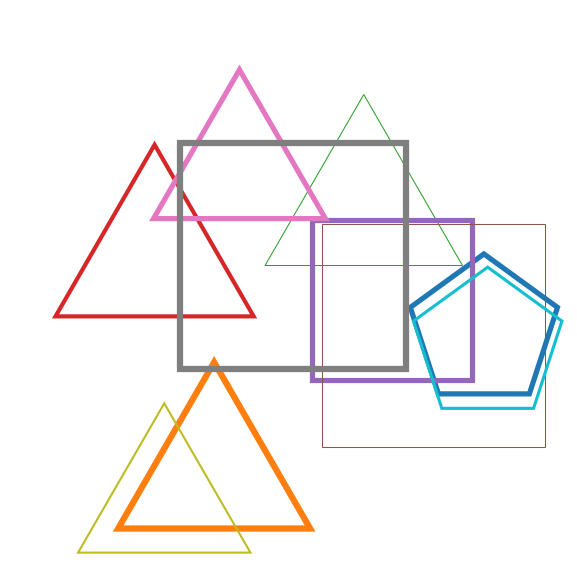[{"shape": "pentagon", "thickness": 2.5, "radius": 0.67, "center": [0.838, 0.425]}, {"shape": "triangle", "thickness": 3, "radius": 0.96, "center": [0.371, 0.18]}, {"shape": "triangle", "thickness": 0.5, "radius": 0.99, "center": [0.63, 0.638]}, {"shape": "triangle", "thickness": 2, "radius": 0.99, "center": [0.268, 0.55]}, {"shape": "square", "thickness": 2.5, "radius": 0.69, "center": [0.679, 0.479]}, {"shape": "square", "thickness": 0.5, "radius": 0.97, "center": [0.75, 0.419]}, {"shape": "triangle", "thickness": 2.5, "radius": 0.86, "center": [0.415, 0.707]}, {"shape": "square", "thickness": 3, "radius": 0.98, "center": [0.508, 0.555]}, {"shape": "triangle", "thickness": 1, "radius": 0.86, "center": [0.284, 0.128]}, {"shape": "pentagon", "thickness": 1.5, "radius": 0.68, "center": [0.845, 0.401]}]